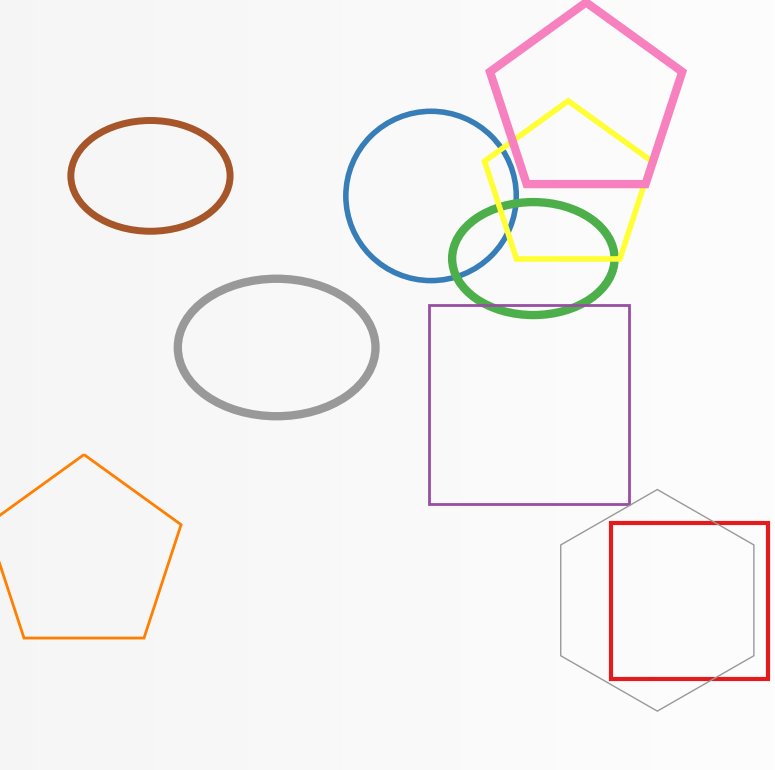[{"shape": "square", "thickness": 1.5, "radius": 0.5, "center": [0.89, 0.219]}, {"shape": "circle", "thickness": 2, "radius": 0.55, "center": [0.556, 0.746]}, {"shape": "oval", "thickness": 3, "radius": 0.52, "center": [0.688, 0.664]}, {"shape": "square", "thickness": 1, "radius": 0.65, "center": [0.683, 0.474]}, {"shape": "pentagon", "thickness": 1, "radius": 0.66, "center": [0.108, 0.278]}, {"shape": "pentagon", "thickness": 2, "radius": 0.57, "center": [0.733, 0.756]}, {"shape": "oval", "thickness": 2.5, "radius": 0.51, "center": [0.194, 0.772]}, {"shape": "pentagon", "thickness": 3, "radius": 0.65, "center": [0.756, 0.866]}, {"shape": "hexagon", "thickness": 0.5, "radius": 0.72, "center": [0.848, 0.22]}, {"shape": "oval", "thickness": 3, "radius": 0.64, "center": [0.357, 0.549]}]